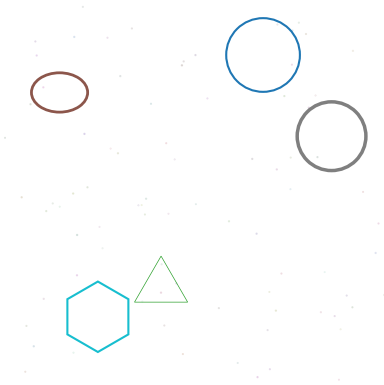[{"shape": "circle", "thickness": 1.5, "radius": 0.48, "center": [0.683, 0.857]}, {"shape": "triangle", "thickness": 0.5, "radius": 0.4, "center": [0.418, 0.255]}, {"shape": "oval", "thickness": 2, "radius": 0.36, "center": [0.155, 0.76]}, {"shape": "circle", "thickness": 2.5, "radius": 0.45, "center": [0.861, 0.646]}, {"shape": "hexagon", "thickness": 1.5, "radius": 0.46, "center": [0.254, 0.177]}]